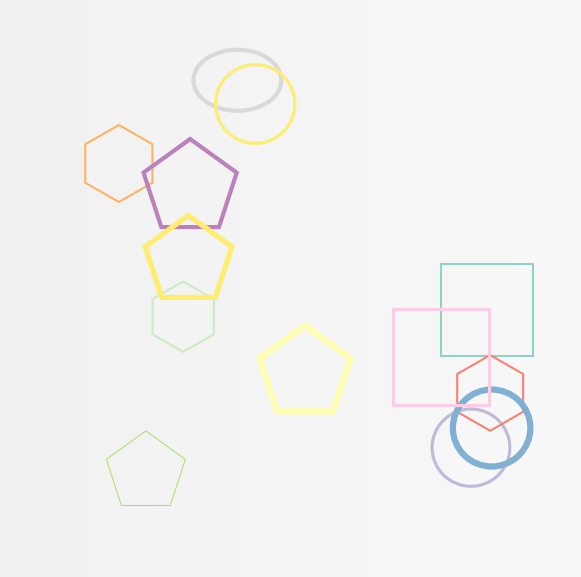[{"shape": "square", "thickness": 1, "radius": 0.4, "center": [0.838, 0.462]}, {"shape": "pentagon", "thickness": 3, "radius": 0.41, "center": [0.525, 0.353]}, {"shape": "circle", "thickness": 1.5, "radius": 0.33, "center": [0.81, 0.224]}, {"shape": "hexagon", "thickness": 1, "radius": 0.33, "center": [0.843, 0.319]}, {"shape": "circle", "thickness": 3, "radius": 0.33, "center": [0.846, 0.258]}, {"shape": "hexagon", "thickness": 1, "radius": 0.33, "center": [0.204, 0.716]}, {"shape": "pentagon", "thickness": 0.5, "radius": 0.36, "center": [0.251, 0.182]}, {"shape": "square", "thickness": 1.5, "radius": 0.41, "center": [0.76, 0.381]}, {"shape": "oval", "thickness": 2, "radius": 0.38, "center": [0.408, 0.86]}, {"shape": "pentagon", "thickness": 2, "radius": 0.42, "center": [0.327, 0.674]}, {"shape": "hexagon", "thickness": 1, "radius": 0.3, "center": [0.315, 0.451]}, {"shape": "circle", "thickness": 1.5, "radius": 0.34, "center": [0.439, 0.819]}, {"shape": "pentagon", "thickness": 2.5, "radius": 0.39, "center": [0.324, 0.548]}]